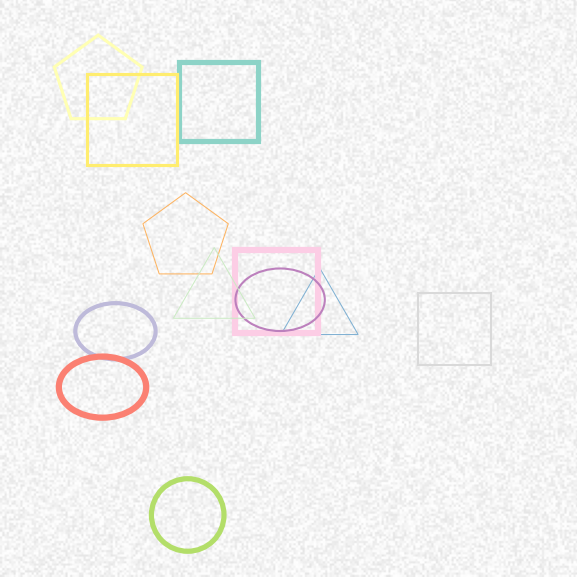[{"shape": "square", "thickness": 2.5, "radius": 0.34, "center": [0.378, 0.824]}, {"shape": "pentagon", "thickness": 1.5, "radius": 0.4, "center": [0.17, 0.858]}, {"shape": "oval", "thickness": 2, "radius": 0.35, "center": [0.2, 0.426]}, {"shape": "oval", "thickness": 3, "radius": 0.38, "center": [0.178, 0.329]}, {"shape": "triangle", "thickness": 0.5, "radius": 0.39, "center": [0.553, 0.458]}, {"shape": "pentagon", "thickness": 0.5, "radius": 0.39, "center": [0.321, 0.588]}, {"shape": "circle", "thickness": 2.5, "radius": 0.31, "center": [0.325, 0.107]}, {"shape": "square", "thickness": 3, "radius": 0.36, "center": [0.479, 0.494]}, {"shape": "square", "thickness": 1, "radius": 0.31, "center": [0.787, 0.43]}, {"shape": "oval", "thickness": 1, "radius": 0.39, "center": [0.485, 0.48]}, {"shape": "triangle", "thickness": 0.5, "radius": 0.41, "center": [0.371, 0.489]}, {"shape": "square", "thickness": 1.5, "radius": 0.39, "center": [0.228, 0.792]}]